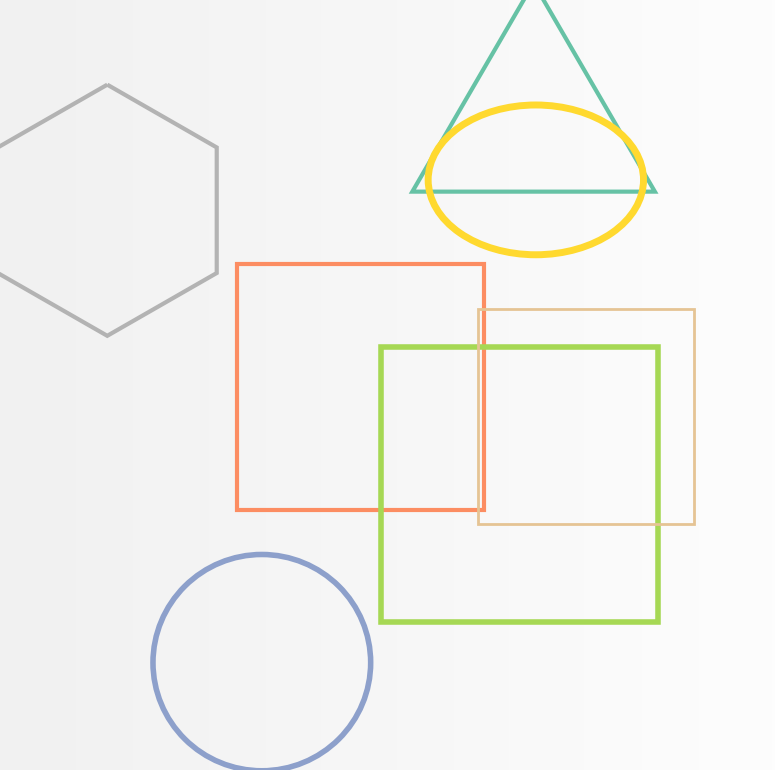[{"shape": "triangle", "thickness": 1.5, "radius": 0.9, "center": [0.689, 0.841]}, {"shape": "square", "thickness": 1.5, "radius": 0.8, "center": [0.465, 0.497]}, {"shape": "circle", "thickness": 2, "radius": 0.7, "center": [0.338, 0.139]}, {"shape": "square", "thickness": 2, "radius": 0.89, "center": [0.67, 0.371]}, {"shape": "oval", "thickness": 2.5, "radius": 0.69, "center": [0.691, 0.766]}, {"shape": "square", "thickness": 1, "radius": 0.7, "center": [0.756, 0.46]}, {"shape": "hexagon", "thickness": 1.5, "radius": 0.82, "center": [0.138, 0.727]}]